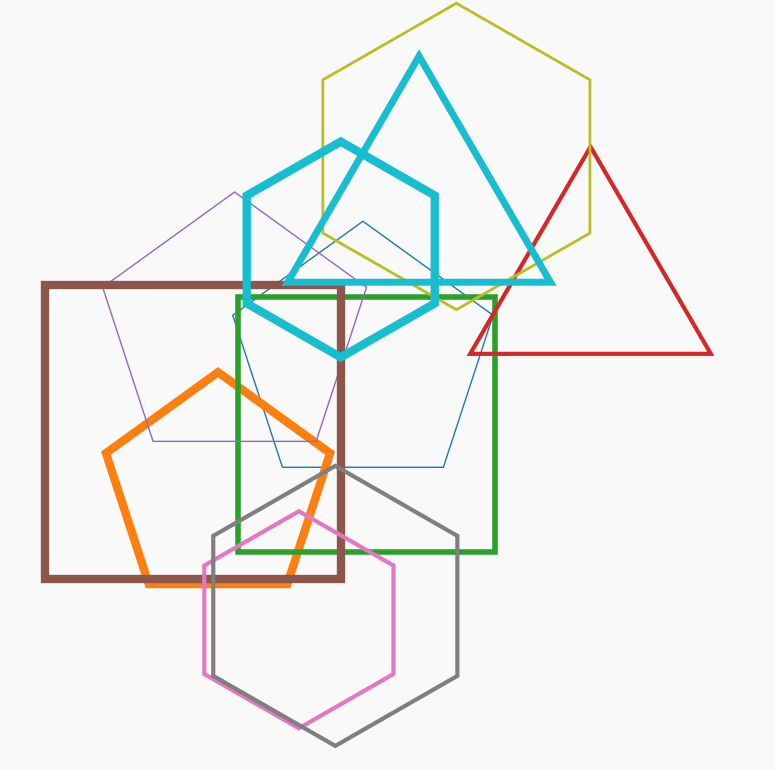[{"shape": "pentagon", "thickness": 0.5, "radius": 0.88, "center": [0.468, 0.536]}, {"shape": "pentagon", "thickness": 3, "radius": 0.76, "center": [0.281, 0.365]}, {"shape": "square", "thickness": 2, "radius": 0.83, "center": [0.473, 0.449]}, {"shape": "triangle", "thickness": 1.5, "radius": 0.9, "center": [0.762, 0.63]}, {"shape": "pentagon", "thickness": 0.5, "radius": 0.89, "center": [0.303, 0.572]}, {"shape": "square", "thickness": 3, "radius": 0.96, "center": [0.249, 0.439]}, {"shape": "hexagon", "thickness": 1.5, "radius": 0.7, "center": [0.386, 0.195]}, {"shape": "hexagon", "thickness": 1.5, "radius": 0.91, "center": [0.433, 0.213]}, {"shape": "hexagon", "thickness": 1, "radius": 0.99, "center": [0.589, 0.797]}, {"shape": "triangle", "thickness": 2.5, "radius": 0.98, "center": [0.541, 0.731]}, {"shape": "hexagon", "thickness": 3, "radius": 0.7, "center": [0.44, 0.676]}]